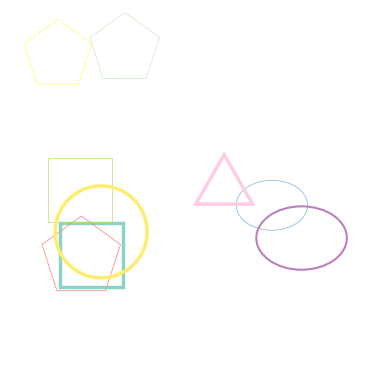[{"shape": "square", "thickness": 2.5, "radius": 0.41, "center": [0.238, 0.338]}, {"shape": "pentagon", "thickness": 1, "radius": 0.46, "center": [0.15, 0.857]}, {"shape": "pentagon", "thickness": 0.5, "radius": 0.54, "center": [0.211, 0.332]}, {"shape": "oval", "thickness": 0.5, "radius": 0.46, "center": [0.706, 0.467]}, {"shape": "square", "thickness": 0.5, "radius": 0.42, "center": [0.207, 0.506]}, {"shape": "triangle", "thickness": 2.5, "radius": 0.43, "center": [0.582, 0.512]}, {"shape": "oval", "thickness": 1.5, "radius": 0.59, "center": [0.783, 0.382]}, {"shape": "pentagon", "thickness": 0.5, "radius": 0.48, "center": [0.324, 0.873]}, {"shape": "circle", "thickness": 2.5, "radius": 0.6, "center": [0.263, 0.398]}]